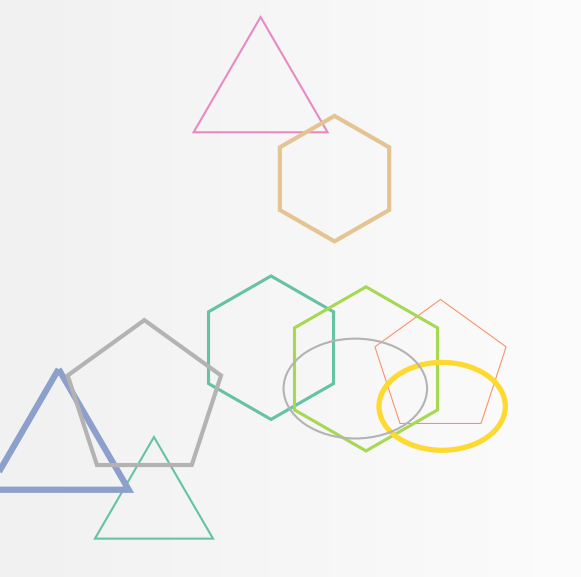[{"shape": "triangle", "thickness": 1, "radius": 0.59, "center": [0.265, 0.125]}, {"shape": "hexagon", "thickness": 1.5, "radius": 0.62, "center": [0.466, 0.397]}, {"shape": "pentagon", "thickness": 0.5, "radius": 0.59, "center": [0.758, 0.362]}, {"shape": "triangle", "thickness": 3, "radius": 0.7, "center": [0.101, 0.221]}, {"shape": "triangle", "thickness": 1, "radius": 0.67, "center": [0.448, 0.837]}, {"shape": "hexagon", "thickness": 1.5, "radius": 0.71, "center": [0.63, 0.36]}, {"shape": "oval", "thickness": 2.5, "radius": 0.54, "center": [0.761, 0.296]}, {"shape": "hexagon", "thickness": 2, "radius": 0.54, "center": [0.575, 0.69]}, {"shape": "oval", "thickness": 1, "radius": 0.62, "center": [0.611, 0.326]}, {"shape": "pentagon", "thickness": 2, "radius": 0.69, "center": [0.248, 0.306]}]